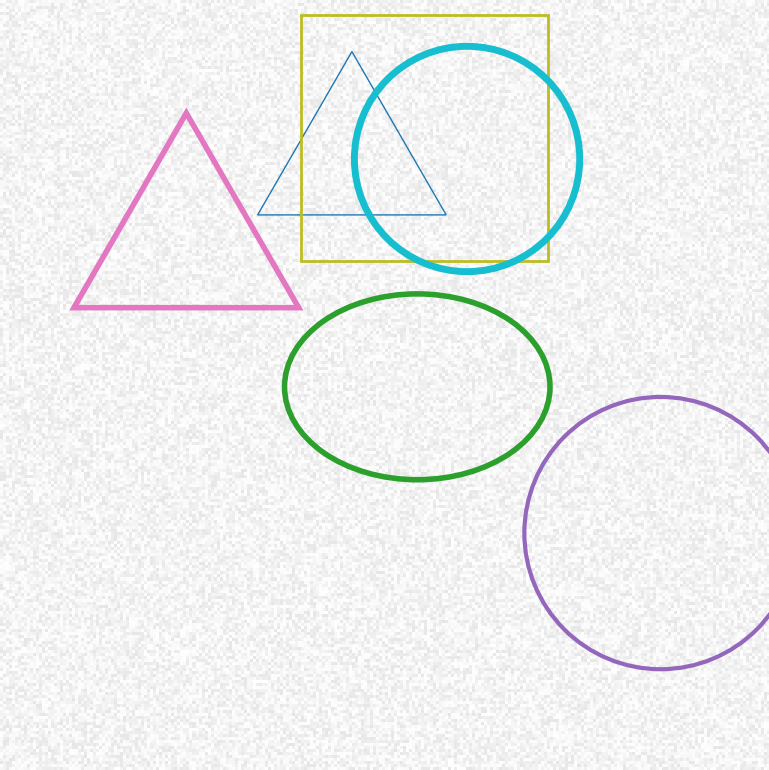[{"shape": "triangle", "thickness": 0.5, "radius": 0.71, "center": [0.457, 0.792]}, {"shape": "oval", "thickness": 2, "radius": 0.86, "center": [0.542, 0.498]}, {"shape": "circle", "thickness": 1.5, "radius": 0.88, "center": [0.858, 0.308]}, {"shape": "triangle", "thickness": 2, "radius": 0.84, "center": [0.242, 0.685]}, {"shape": "square", "thickness": 1, "radius": 0.8, "center": [0.551, 0.821]}, {"shape": "circle", "thickness": 2.5, "radius": 0.73, "center": [0.607, 0.794]}]